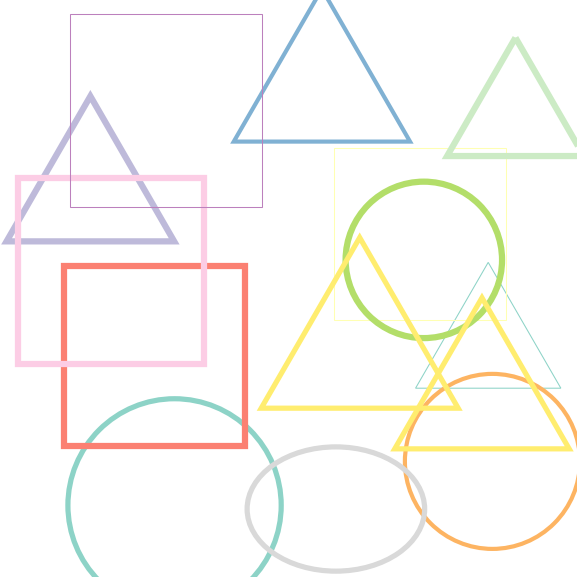[{"shape": "circle", "thickness": 2.5, "radius": 0.92, "center": [0.302, 0.124]}, {"shape": "triangle", "thickness": 0.5, "radius": 0.73, "center": [0.845, 0.4]}, {"shape": "square", "thickness": 0.5, "radius": 0.75, "center": [0.728, 0.594]}, {"shape": "triangle", "thickness": 3, "radius": 0.84, "center": [0.156, 0.665]}, {"shape": "square", "thickness": 3, "radius": 0.78, "center": [0.268, 0.383]}, {"shape": "triangle", "thickness": 2, "radius": 0.88, "center": [0.557, 0.842]}, {"shape": "circle", "thickness": 2, "radius": 0.76, "center": [0.853, 0.2]}, {"shape": "circle", "thickness": 3, "radius": 0.68, "center": [0.734, 0.549]}, {"shape": "square", "thickness": 3, "radius": 0.8, "center": [0.192, 0.53]}, {"shape": "oval", "thickness": 2.5, "radius": 0.77, "center": [0.582, 0.118]}, {"shape": "square", "thickness": 0.5, "radius": 0.83, "center": [0.288, 0.808]}, {"shape": "triangle", "thickness": 3, "radius": 0.68, "center": [0.893, 0.797]}, {"shape": "triangle", "thickness": 2.5, "radius": 0.87, "center": [0.835, 0.309]}, {"shape": "triangle", "thickness": 2.5, "radius": 0.98, "center": [0.623, 0.391]}]